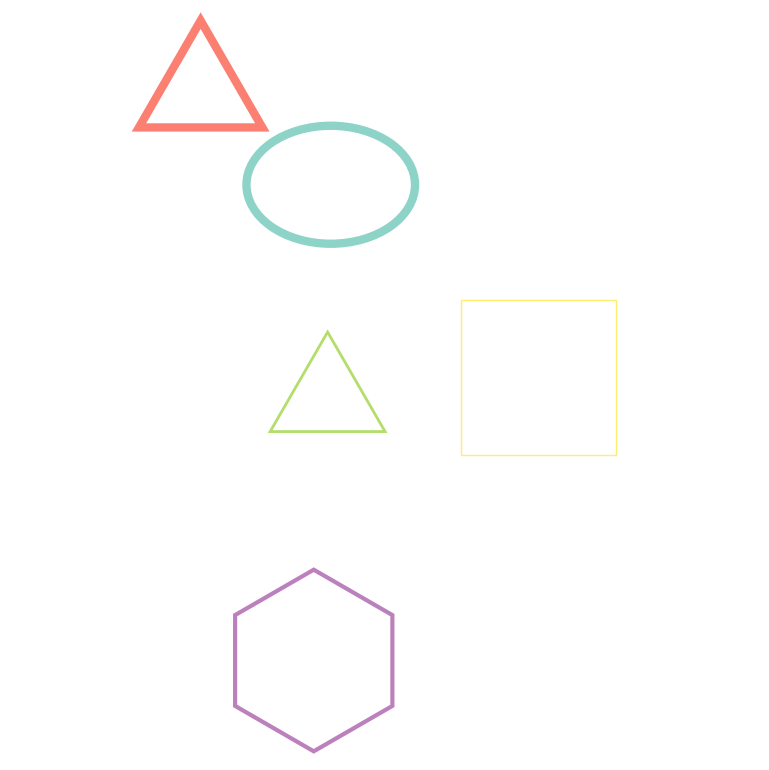[{"shape": "oval", "thickness": 3, "radius": 0.55, "center": [0.43, 0.76]}, {"shape": "triangle", "thickness": 3, "radius": 0.46, "center": [0.261, 0.881]}, {"shape": "triangle", "thickness": 1, "radius": 0.43, "center": [0.425, 0.483]}, {"shape": "hexagon", "thickness": 1.5, "radius": 0.59, "center": [0.407, 0.142]}, {"shape": "square", "thickness": 0.5, "radius": 0.5, "center": [0.699, 0.51]}]